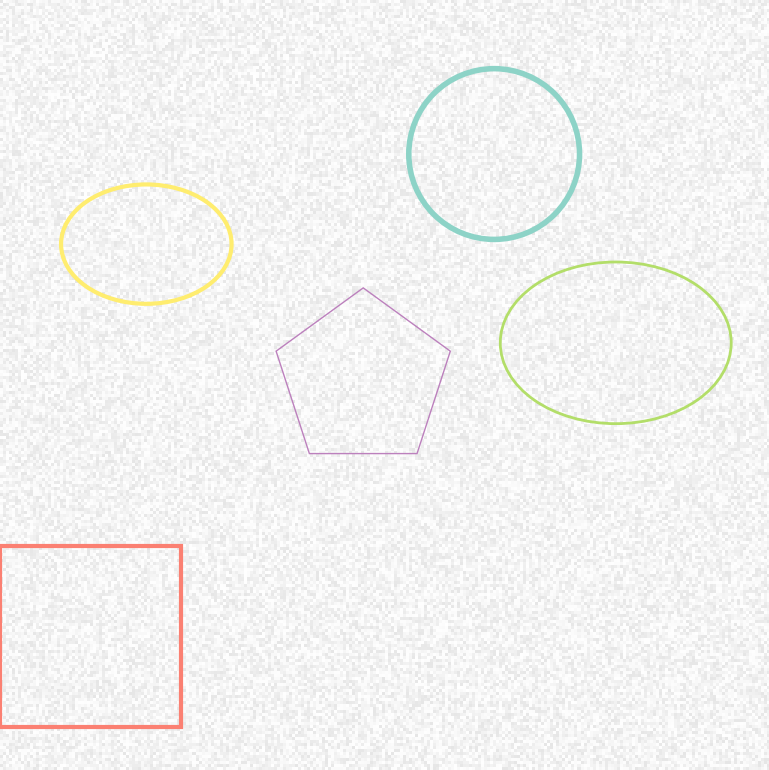[{"shape": "circle", "thickness": 2, "radius": 0.55, "center": [0.642, 0.8]}, {"shape": "square", "thickness": 1.5, "radius": 0.59, "center": [0.118, 0.174]}, {"shape": "oval", "thickness": 1, "radius": 0.75, "center": [0.8, 0.555]}, {"shape": "pentagon", "thickness": 0.5, "radius": 0.59, "center": [0.472, 0.507]}, {"shape": "oval", "thickness": 1.5, "radius": 0.55, "center": [0.19, 0.683]}]